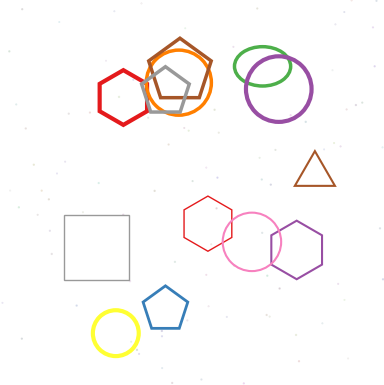[{"shape": "hexagon", "thickness": 3, "radius": 0.36, "center": [0.32, 0.747]}, {"shape": "hexagon", "thickness": 1, "radius": 0.36, "center": [0.54, 0.419]}, {"shape": "pentagon", "thickness": 2, "radius": 0.31, "center": [0.43, 0.197]}, {"shape": "oval", "thickness": 2.5, "radius": 0.36, "center": [0.682, 0.828]}, {"shape": "hexagon", "thickness": 1.5, "radius": 0.38, "center": [0.771, 0.351]}, {"shape": "circle", "thickness": 3, "radius": 0.43, "center": [0.724, 0.769]}, {"shape": "circle", "thickness": 2.5, "radius": 0.42, "center": [0.465, 0.785]}, {"shape": "circle", "thickness": 3, "radius": 0.3, "center": [0.301, 0.135]}, {"shape": "pentagon", "thickness": 2.5, "radius": 0.43, "center": [0.467, 0.815]}, {"shape": "triangle", "thickness": 1.5, "radius": 0.3, "center": [0.818, 0.547]}, {"shape": "circle", "thickness": 1.5, "radius": 0.38, "center": [0.654, 0.372]}, {"shape": "pentagon", "thickness": 2.5, "radius": 0.33, "center": [0.43, 0.762]}, {"shape": "square", "thickness": 1, "radius": 0.42, "center": [0.251, 0.356]}]